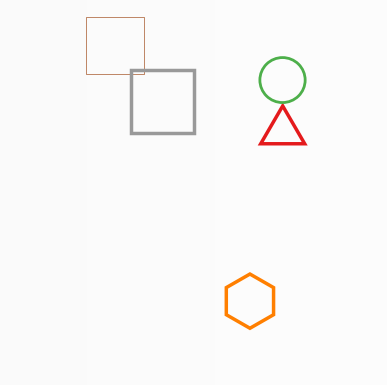[{"shape": "triangle", "thickness": 2.5, "radius": 0.33, "center": [0.73, 0.659]}, {"shape": "circle", "thickness": 2, "radius": 0.29, "center": [0.729, 0.792]}, {"shape": "hexagon", "thickness": 2.5, "radius": 0.35, "center": [0.645, 0.218]}, {"shape": "square", "thickness": 0.5, "radius": 0.37, "center": [0.296, 0.882]}, {"shape": "square", "thickness": 2.5, "radius": 0.41, "center": [0.42, 0.737]}]